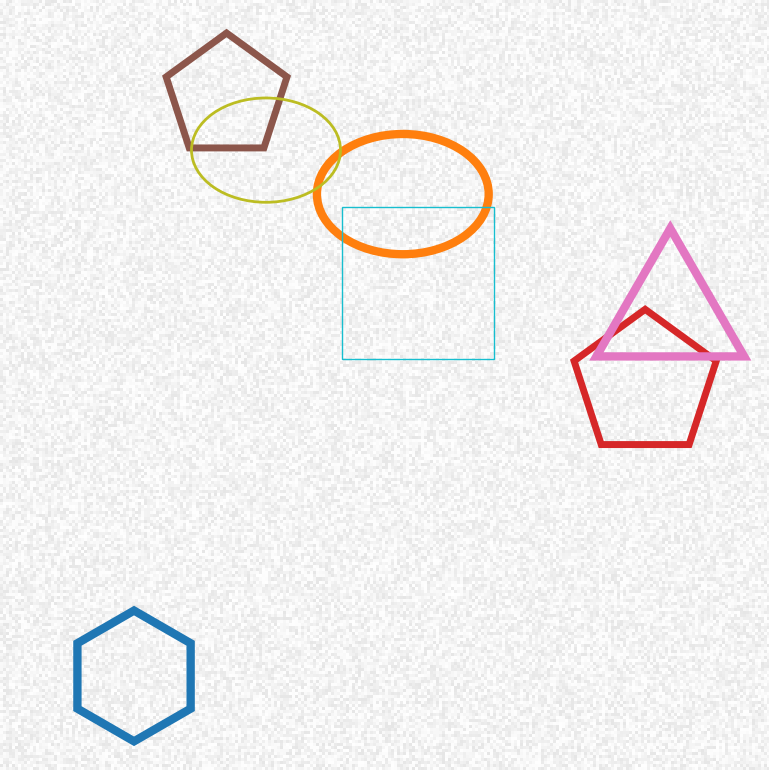[{"shape": "hexagon", "thickness": 3, "radius": 0.42, "center": [0.174, 0.122]}, {"shape": "oval", "thickness": 3, "radius": 0.56, "center": [0.523, 0.748]}, {"shape": "pentagon", "thickness": 2.5, "radius": 0.49, "center": [0.838, 0.501]}, {"shape": "pentagon", "thickness": 2.5, "radius": 0.41, "center": [0.294, 0.875]}, {"shape": "triangle", "thickness": 3, "radius": 0.55, "center": [0.87, 0.593]}, {"shape": "oval", "thickness": 1, "radius": 0.48, "center": [0.345, 0.805]}, {"shape": "square", "thickness": 0.5, "radius": 0.49, "center": [0.543, 0.632]}]